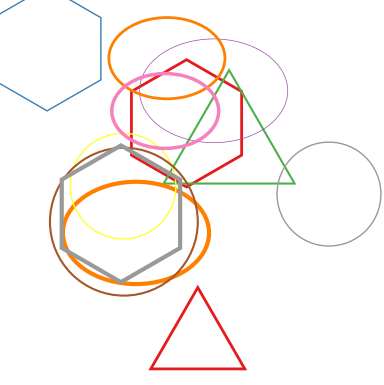[{"shape": "hexagon", "thickness": 2, "radius": 0.83, "center": [0.485, 0.68]}, {"shape": "triangle", "thickness": 2, "radius": 0.7, "center": [0.514, 0.112]}, {"shape": "hexagon", "thickness": 1, "radius": 0.81, "center": [0.122, 0.873]}, {"shape": "triangle", "thickness": 1.5, "radius": 0.98, "center": [0.595, 0.621]}, {"shape": "oval", "thickness": 0.5, "radius": 0.96, "center": [0.555, 0.764]}, {"shape": "oval", "thickness": 2, "radius": 0.75, "center": [0.434, 0.849]}, {"shape": "oval", "thickness": 3, "radius": 0.95, "center": [0.353, 0.395]}, {"shape": "circle", "thickness": 1, "radius": 0.69, "center": [0.32, 0.517]}, {"shape": "circle", "thickness": 1.5, "radius": 0.96, "center": [0.322, 0.424]}, {"shape": "oval", "thickness": 2.5, "radius": 0.69, "center": [0.429, 0.712]}, {"shape": "hexagon", "thickness": 3, "radius": 0.89, "center": [0.314, 0.445]}, {"shape": "circle", "thickness": 1, "radius": 0.67, "center": [0.854, 0.496]}]